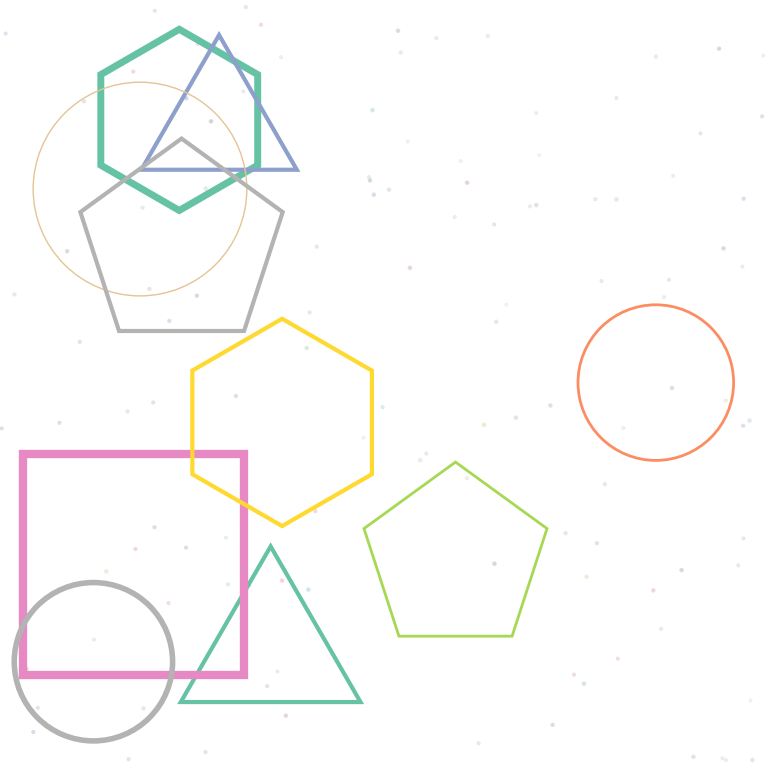[{"shape": "hexagon", "thickness": 2.5, "radius": 0.59, "center": [0.233, 0.844]}, {"shape": "triangle", "thickness": 1.5, "radius": 0.67, "center": [0.351, 0.156]}, {"shape": "circle", "thickness": 1, "radius": 0.51, "center": [0.852, 0.503]}, {"shape": "triangle", "thickness": 1.5, "radius": 0.58, "center": [0.285, 0.838]}, {"shape": "square", "thickness": 3, "radius": 0.72, "center": [0.173, 0.266]}, {"shape": "pentagon", "thickness": 1, "radius": 0.62, "center": [0.592, 0.275]}, {"shape": "hexagon", "thickness": 1.5, "radius": 0.67, "center": [0.366, 0.451]}, {"shape": "circle", "thickness": 0.5, "radius": 0.69, "center": [0.182, 0.754]}, {"shape": "circle", "thickness": 2, "radius": 0.51, "center": [0.121, 0.141]}, {"shape": "pentagon", "thickness": 1.5, "radius": 0.69, "center": [0.236, 0.682]}]